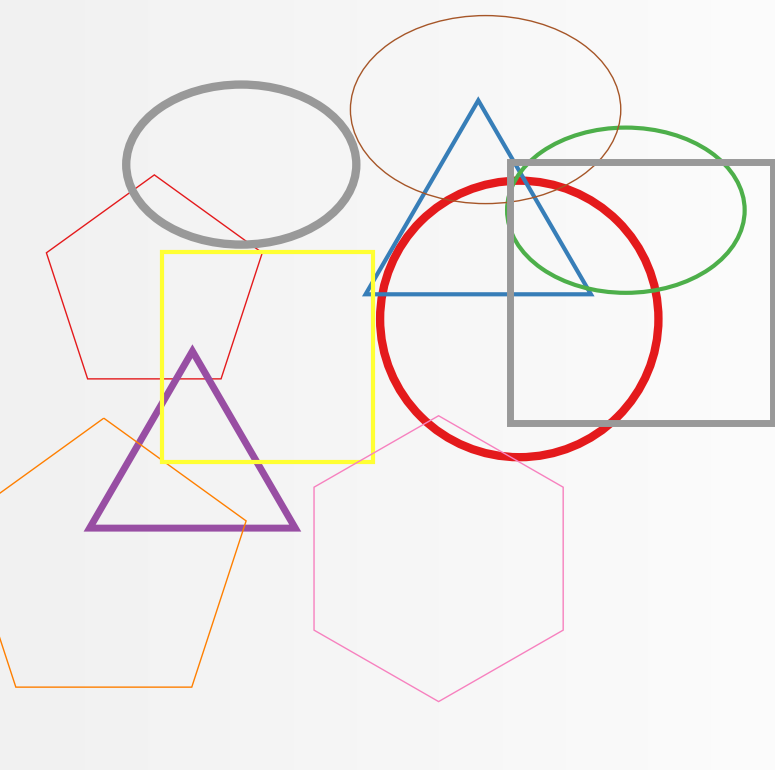[{"shape": "pentagon", "thickness": 0.5, "radius": 0.73, "center": [0.199, 0.626]}, {"shape": "circle", "thickness": 3, "radius": 0.9, "center": [0.67, 0.586]}, {"shape": "triangle", "thickness": 1.5, "radius": 0.84, "center": [0.617, 0.702]}, {"shape": "oval", "thickness": 1.5, "radius": 0.77, "center": [0.808, 0.727]}, {"shape": "triangle", "thickness": 2.5, "radius": 0.77, "center": [0.248, 0.391]}, {"shape": "pentagon", "thickness": 0.5, "radius": 0.97, "center": [0.134, 0.264]}, {"shape": "square", "thickness": 1.5, "radius": 0.68, "center": [0.346, 0.536]}, {"shape": "oval", "thickness": 0.5, "radius": 0.87, "center": [0.627, 0.858]}, {"shape": "hexagon", "thickness": 0.5, "radius": 0.93, "center": [0.566, 0.274]}, {"shape": "oval", "thickness": 3, "radius": 0.74, "center": [0.311, 0.786]}, {"shape": "square", "thickness": 2.5, "radius": 0.85, "center": [0.828, 0.62]}]